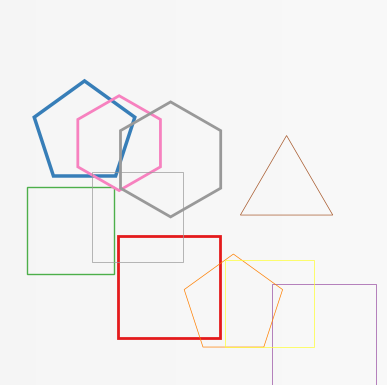[{"shape": "square", "thickness": 2, "radius": 0.66, "center": [0.435, 0.254]}, {"shape": "pentagon", "thickness": 2.5, "radius": 0.68, "center": [0.218, 0.653]}, {"shape": "square", "thickness": 1, "radius": 0.56, "center": [0.182, 0.401]}, {"shape": "square", "thickness": 0.5, "radius": 0.67, "center": [0.836, 0.129]}, {"shape": "pentagon", "thickness": 0.5, "radius": 0.67, "center": [0.602, 0.207]}, {"shape": "square", "thickness": 0.5, "radius": 0.57, "center": [0.695, 0.212]}, {"shape": "triangle", "thickness": 0.5, "radius": 0.69, "center": [0.74, 0.51]}, {"shape": "hexagon", "thickness": 2, "radius": 0.62, "center": [0.307, 0.628]}, {"shape": "square", "thickness": 0.5, "radius": 0.58, "center": [0.355, 0.437]}, {"shape": "hexagon", "thickness": 2, "radius": 0.75, "center": [0.44, 0.586]}]